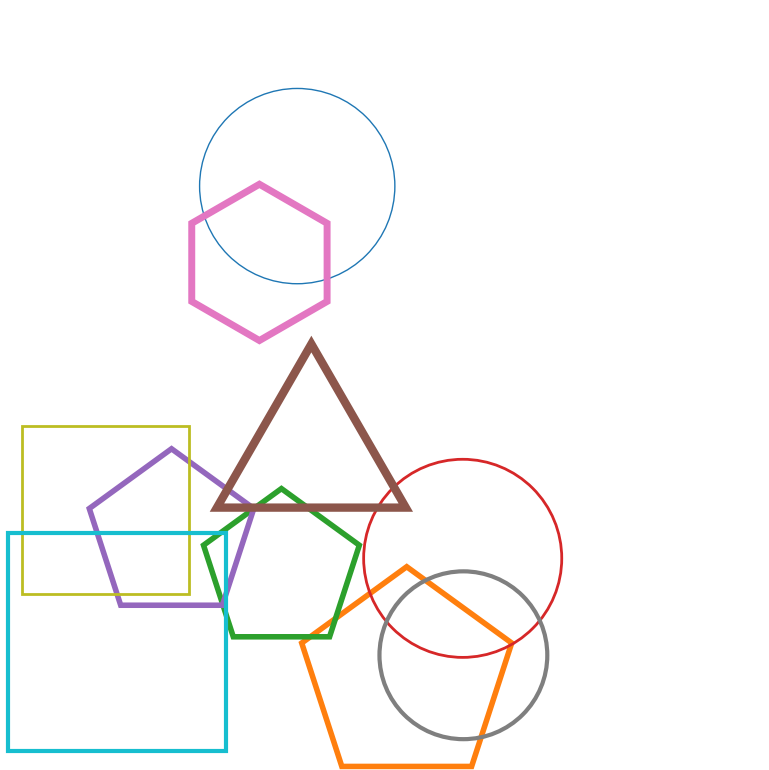[{"shape": "circle", "thickness": 0.5, "radius": 0.63, "center": [0.386, 0.758]}, {"shape": "pentagon", "thickness": 2, "radius": 0.72, "center": [0.528, 0.121]}, {"shape": "pentagon", "thickness": 2, "radius": 0.53, "center": [0.365, 0.259]}, {"shape": "circle", "thickness": 1, "radius": 0.64, "center": [0.601, 0.275]}, {"shape": "pentagon", "thickness": 2, "radius": 0.56, "center": [0.223, 0.305]}, {"shape": "triangle", "thickness": 3, "radius": 0.71, "center": [0.404, 0.412]}, {"shape": "hexagon", "thickness": 2.5, "radius": 0.51, "center": [0.337, 0.659]}, {"shape": "circle", "thickness": 1.5, "radius": 0.54, "center": [0.602, 0.149]}, {"shape": "square", "thickness": 1, "radius": 0.54, "center": [0.137, 0.337]}, {"shape": "square", "thickness": 1.5, "radius": 0.71, "center": [0.152, 0.166]}]